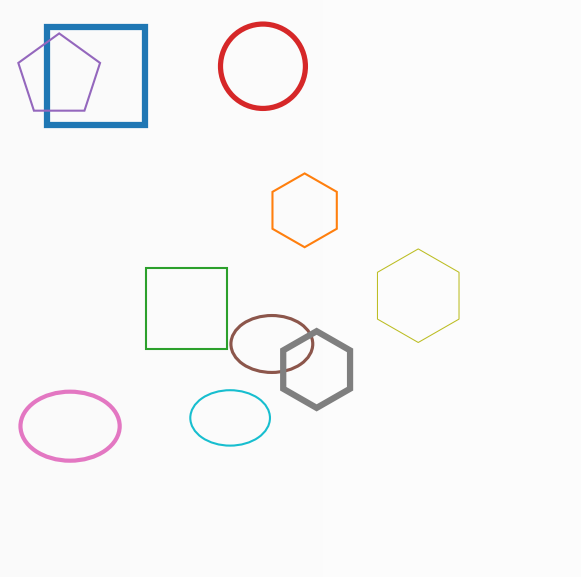[{"shape": "square", "thickness": 3, "radius": 0.42, "center": [0.166, 0.868]}, {"shape": "hexagon", "thickness": 1, "radius": 0.32, "center": [0.524, 0.635]}, {"shape": "square", "thickness": 1, "radius": 0.35, "center": [0.321, 0.465]}, {"shape": "circle", "thickness": 2.5, "radius": 0.37, "center": [0.452, 0.884]}, {"shape": "pentagon", "thickness": 1, "radius": 0.37, "center": [0.102, 0.867]}, {"shape": "oval", "thickness": 1.5, "radius": 0.35, "center": [0.468, 0.403]}, {"shape": "oval", "thickness": 2, "radius": 0.43, "center": [0.121, 0.261]}, {"shape": "hexagon", "thickness": 3, "radius": 0.33, "center": [0.545, 0.359]}, {"shape": "hexagon", "thickness": 0.5, "radius": 0.41, "center": [0.72, 0.487]}, {"shape": "oval", "thickness": 1, "radius": 0.34, "center": [0.396, 0.275]}]